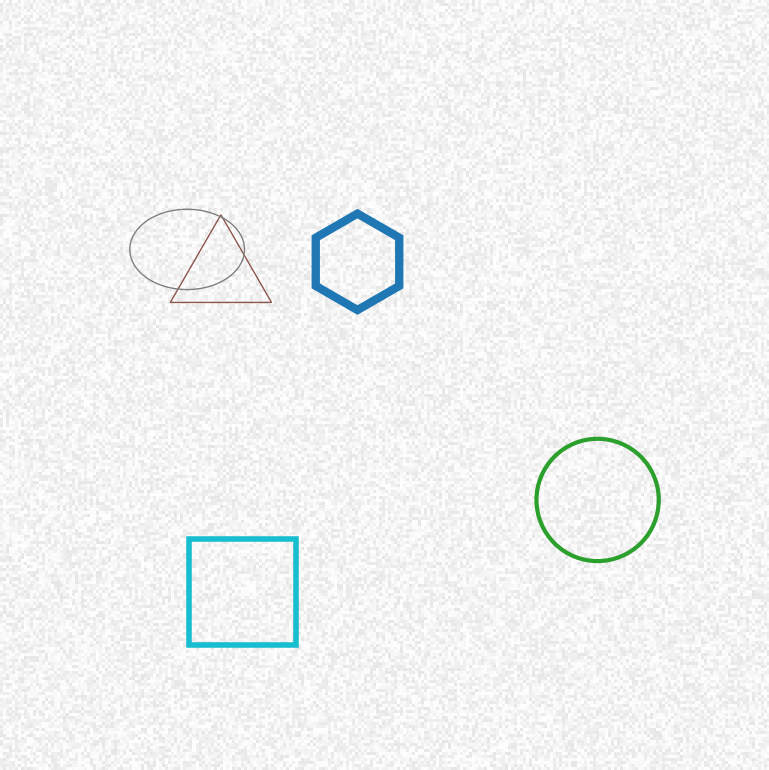[{"shape": "hexagon", "thickness": 3, "radius": 0.31, "center": [0.464, 0.66]}, {"shape": "circle", "thickness": 1.5, "radius": 0.4, "center": [0.776, 0.351]}, {"shape": "triangle", "thickness": 0.5, "radius": 0.38, "center": [0.287, 0.645]}, {"shape": "oval", "thickness": 0.5, "radius": 0.37, "center": [0.243, 0.676]}, {"shape": "square", "thickness": 2, "radius": 0.34, "center": [0.315, 0.231]}]